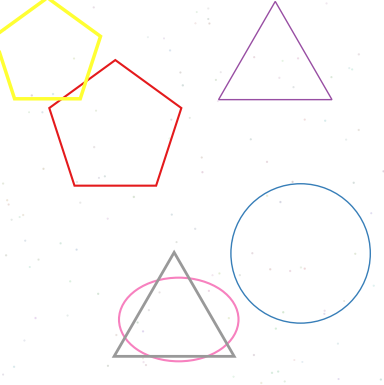[{"shape": "pentagon", "thickness": 1.5, "radius": 0.9, "center": [0.3, 0.664]}, {"shape": "circle", "thickness": 1, "radius": 0.91, "center": [0.781, 0.342]}, {"shape": "triangle", "thickness": 1, "radius": 0.85, "center": [0.715, 0.826]}, {"shape": "pentagon", "thickness": 2.5, "radius": 0.73, "center": [0.123, 0.861]}, {"shape": "oval", "thickness": 1.5, "radius": 0.78, "center": [0.464, 0.17]}, {"shape": "triangle", "thickness": 2, "radius": 0.9, "center": [0.452, 0.164]}]